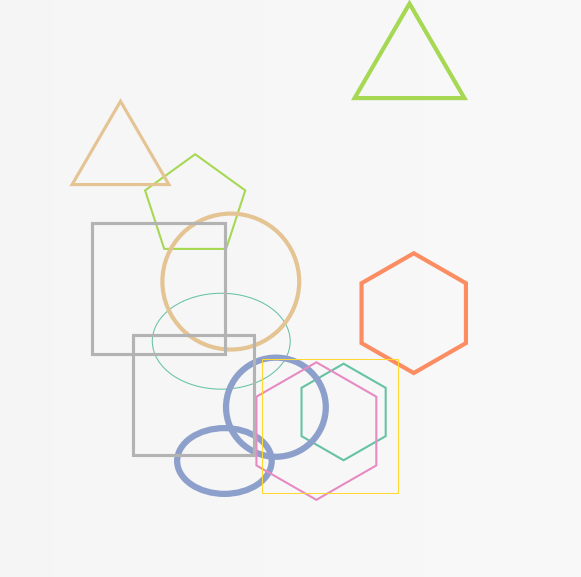[{"shape": "oval", "thickness": 0.5, "radius": 0.59, "center": [0.381, 0.408]}, {"shape": "hexagon", "thickness": 1, "radius": 0.42, "center": [0.591, 0.286]}, {"shape": "hexagon", "thickness": 2, "radius": 0.52, "center": [0.712, 0.457]}, {"shape": "circle", "thickness": 3, "radius": 0.43, "center": [0.475, 0.294]}, {"shape": "oval", "thickness": 3, "radius": 0.41, "center": [0.386, 0.201]}, {"shape": "hexagon", "thickness": 1, "radius": 0.6, "center": [0.544, 0.253]}, {"shape": "pentagon", "thickness": 1, "radius": 0.45, "center": [0.336, 0.641]}, {"shape": "triangle", "thickness": 2, "radius": 0.55, "center": [0.705, 0.884]}, {"shape": "square", "thickness": 0.5, "radius": 0.58, "center": [0.568, 0.261]}, {"shape": "circle", "thickness": 2, "radius": 0.59, "center": [0.397, 0.512]}, {"shape": "triangle", "thickness": 1.5, "radius": 0.48, "center": [0.207, 0.728]}, {"shape": "square", "thickness": 1.5, "radius": 0.52, "center": [0.334, 0.316]}, {"shape": "square", "thickness": 1.5, "radius": 0.57, "center": [0.273, 0.499]}]